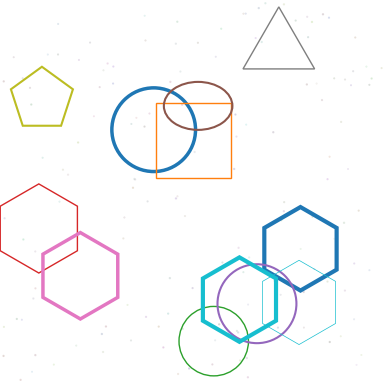[{"shape": "hexagon", "thickness": 3, "radius": 0.54, "center": [0.78, 0.354]}, {"shape": "circle", "thickness": 2.5, "radius": 0.54, "center": [0.399, 0.663]}, {"shape": "square", "thickness": 1, "radius": 0.49, "center": [0.503, 0.636]}, {"shape": "circle", "thickness": 1, "radius": 0.45, "center": [0.555, 0.114]}, {"shape": "hexagon", "thickness": 1, "radius": 0.58, "center": [0.101, 0.407]}, {"shape": "circle", "thickness": 1.5, "radius": 0.51, "center": [0.667, 0.211]}, {"shape": "oval", "thickness": 1.5, "radius": 0.45, "center": [0.515, 0.725]}, {"shape": "hexagon", "thickness": 2.5, "radius": 0.56, "center": [0.209, 0.284]}, {"shape": "triangle", "thickness": 1, "radius": 0.54, "center": [0.724, 0.875]}, {"shape": "pentagon", "thickness": 1.5, "radius": 0.42, "center": [0.109, 0.742]}, {"shape": "hexagon", "thickness": 3, "radius": 0.55, "center": [0.622, 0.222]}, {"shape": "hexagon", "thickness": 0.5, "radius": 0.55, "center": [0.777, 0.214]}]